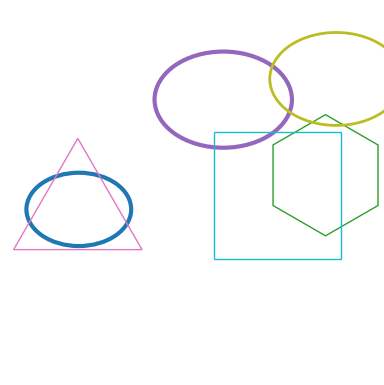[{"shape": "oval", "thickness": 3, "radius": 0.68, "center": [0.205, 0.456]}, {"shape": "hexagon", "thickness": 1, "radius": 0.79, "center": [0.846, 0.545]}, {"shape": "oval", "thickness": 3, "radius": 0.89, "center": [0.58, 0.741]}, {"shape": "triangle", "thickness": 1, "radius": 0.96, "center": [0.202, 0.448]}, {"shape": "oval", "thickness": 2, "radius": 0.86, "center": [0.873, 0.795]}, {"shape": "square", "thickness": 1, "radius": 0.82, "center": [0.72, 0.491]}]